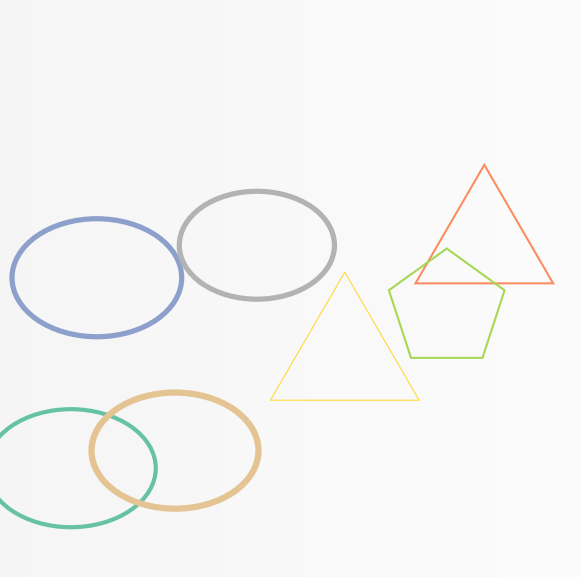[{"shape": "oval", "thickness": 2, "radius": 0.73, "center": [0.122, 0.188]}, {"shape": "triangle", "thickness": 1, "radius": 0.68, "center": [0.833, 0.577]}, {"shape": "oval", "thickness": 2.5, "radius": 0.73, "center": [0.167, 0.518]}, {"shape": "pentagon", "thickness": 1, "radius": 0.52, "center": [0.769, 0.464]}, {"shape": "triangle", "thickness": 0.5, "radius": 0.74, "center": [0.593, 0.38]}, {"shape": "oval", "thickness": 3, "radius": 0.72, "center": [0.301, 0.219]}, {"shape": "oval", "thickness": 2.5, "radius": 0.67, "center": [0.442, 0.574]}]